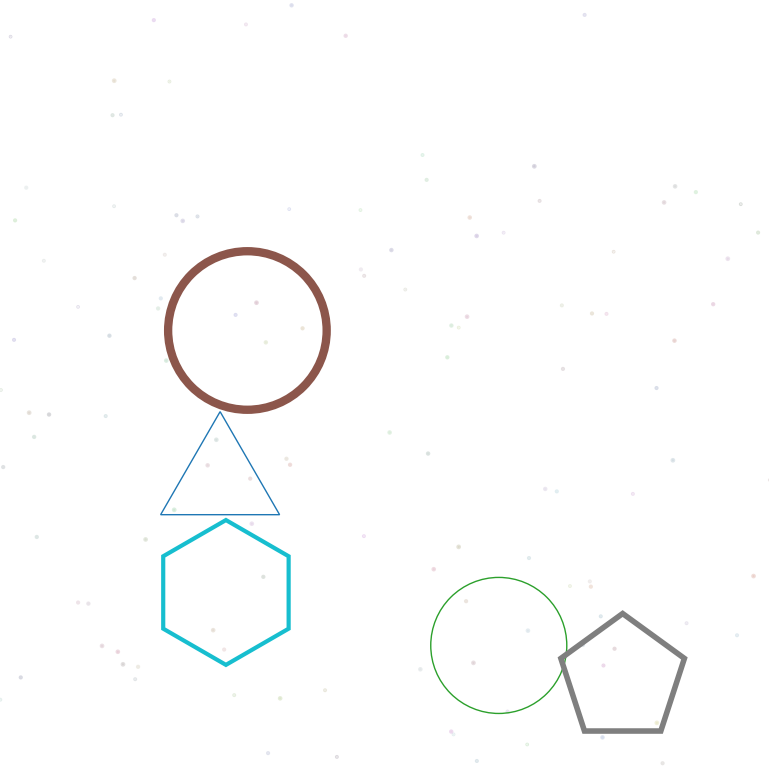[{"shape": "triangle", "thickness": 0.5, "radius": 0.45, "center": [0.286, 0.376]}, {"shape": "circle", "thickness": 0.5, "radius": 0.44, "center": [0.648, 0.162]}, {"shape": "circle", "thickness": 3, "radius": 0.51, "center": [0.321, 0.571]}, {"shape": "pentagon", "thickness": 2, "radius": 0.42, "center": [0.809, 0.119]}, {"shape": "hexagon", "thickness": 1.5, "radius": 0.47, "center": [0.293, 0.231]}]